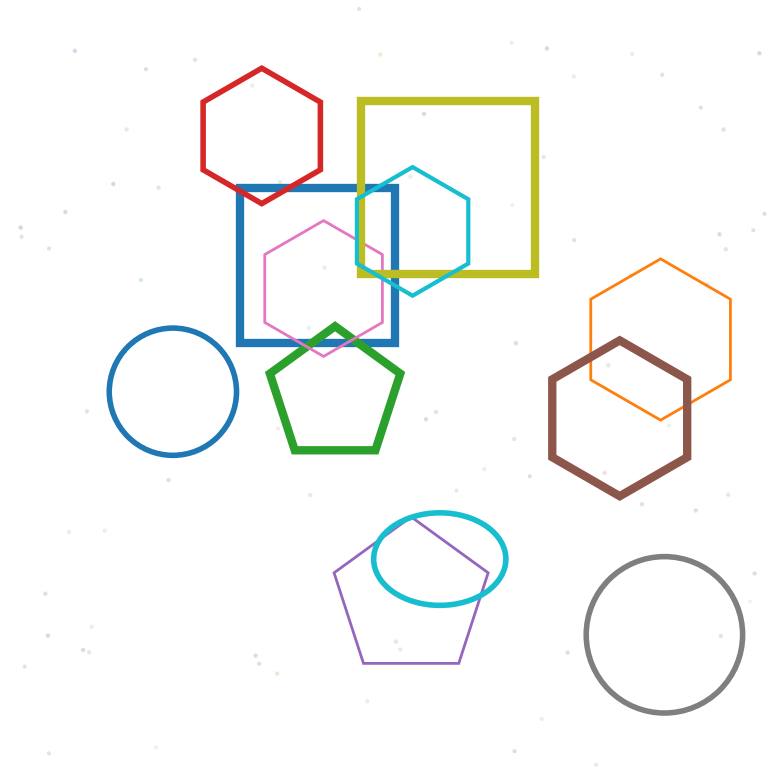[{"shape": "circle", "thickness": 2, "radius": 0.41, "center": [0.225, 0.491]}, {"shape": "square", "thickness": 3, "radius": 0.5, "center": [0.412, 0.655]}, {"shape": "hexagon", "thickness": 1, "radius": 0.52, "center": [0.858, 0.559]}, {"shape": "pentagon", "thickness": 3, "radius": 0.45, "center": [0.435, 0.487]}, {"shape": "hexagon", "thickness": 2, "radius": 0.44, "center": [0.34, 0.823]}, {"shape": "pentagon", "thickness": 1, "radius": 0.53, "center": [0.534, 0.224]}, {"shape": "hexagon", "thickness": 3, "radius": 0.51, "center": [0.805, 0.457]}, {"shape": "hexagon", "thickness": 1, "radius": 0.44, "center": [0.42, 0.625]}, {"shape": "circle", "thickness": 2, "radius": 0.51, "center": [0.863, 0.176]}, {"shape": "square", "thickness": 3, "radius": 0.56, "center": [0.582, 0.757]}, {"shape": "hexagon", "thickness": 1.5, "radius": 0.42, "center": [0.536, 0.699]}, {"shape": "oval", "thickness": 2, "radius": 0.43, "center": [0.571, 0.274]}]